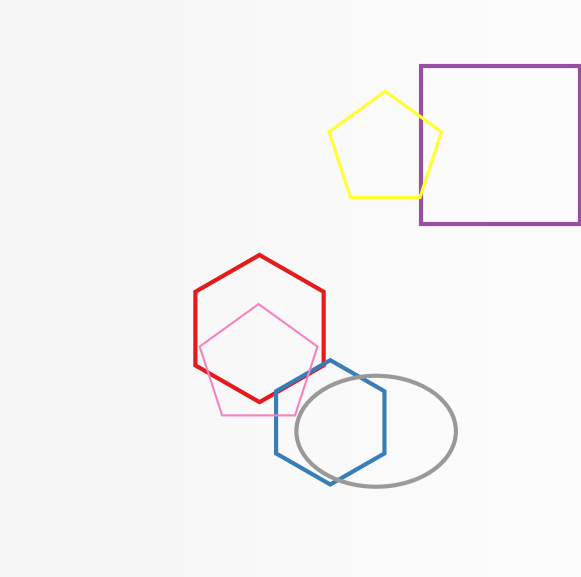[{"shape": "hexagon", "thickness": 2, "radius": 0.64, "center": [0.446, 0.43]}, {"shape": "hexagon", "thickness": 2, "radius": 0.54, "center": [0.568, 0.268]}, {"shape": "square", "thickness": 2, "radius": 0.68, "center": [0.861, 0.747]}, {"shape": "pentagon", "thickness": 1.5, "radius": 0.51, "center": [0.663, 0.739]}, {"shape": "pentagon", "thickness": 1, "radius": 0.53, "center": [0.445, 0.366]}, {"shape": "oval", "thickness": 2, "radius": 0.69, "center": [0.647, 0.252]}]